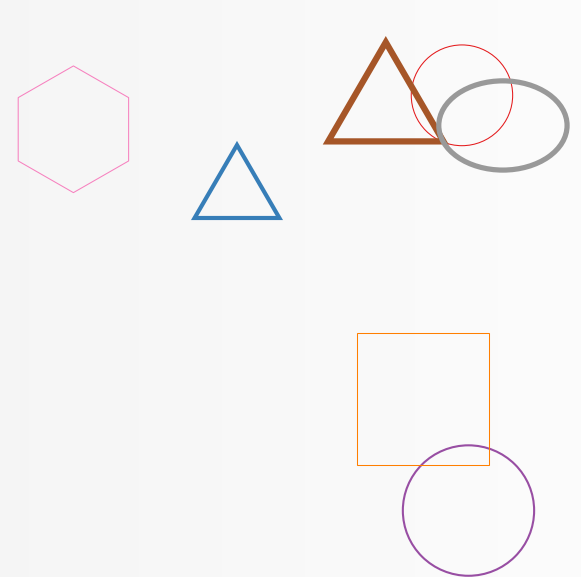[{"shape": "circle", "thickness": 0.5, "radius": 0.44, "center": [0.795, 0.834]}, {"shape": "triangle", "thickness": 2, "radius": 0.42, "center": [0.408, 0.664]}, {"shape": "circle", "thickness": 1, "radius": 0.56, "center": [0.806, 0.115]}, {"shape": "square", "thickness": 0.5, "radius": 0.57, "center": [0.728, 0.308]}, {"shape": "triangle", "thickness": 3, "radius": 0.57, "center": [0.664, 0.812]}, {"shape": "hexagon", "thickness": 0.5, "radius": 0.55, "center": [0.126, 0.775]}, {"shape": "oval", "thickness": 2.5, "radius": 0.55, "center": [0.865, 0.782]}]